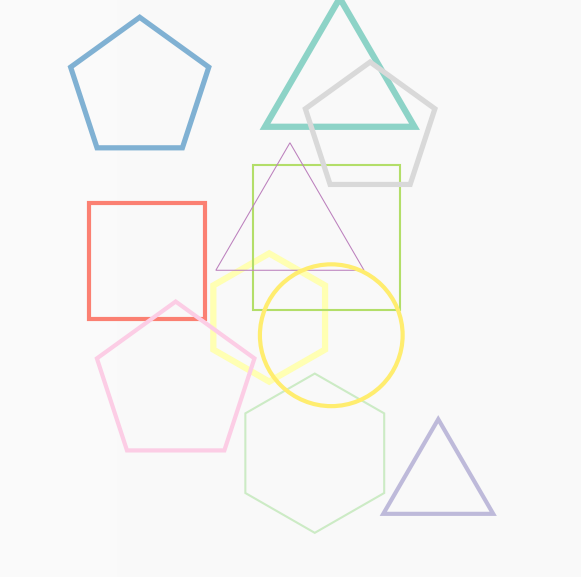[{"shape": "triangle", "thickness": 3, "radius": 0.74, "center": [0.585, 0.854]}, {"shape": "hexagon", "thickness": 3, "radius": 0.55, "center": [0.463, 0.449]}, {"shape": "triangle", "thickness": 2, "radius": 0.55, "center": [0.754, 0.164]}, {"shape": "square", "thickness": 2, "radius": 0.5, "center": [0.253, 0.547]}, {"shape": "pentagon", "thickness": 2.5, "radius": 0.62, "center": [0.24, 0.844]}, {"shape": "square", "thickness": 1, "radius": 0.63, "center": [0.562, 0.588]}, {"shape": "pentagon", "thickness": 2, "radius": 0.71, "center": [0.302, 0.334]}, {"shape": "pentagon", "thickness": 2.5, "radius": 0.59, "center": [0.637, 0.775]}, {"shape": "triangle", "thickness": 0.5, "radius": 0.74, "center": [0.499, 0.605]}, {"shape": "hexagon", "thickness": 1, "radius": 0.69, "center": [0.542, 0.214]}, {"shape": "circle", "thickness": 2, "radius": 0.61, "center": [0.57, 0.419]}]